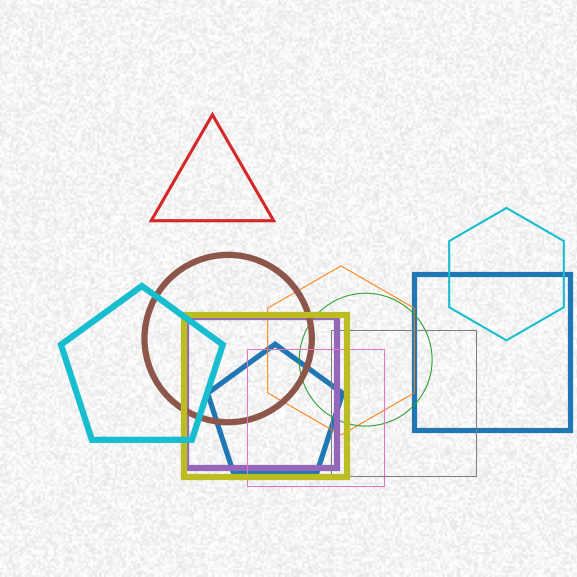[{"shape": "pentagon", "thickness": 2.5, "radius": 0.61, "center": [0.476, 0.28]}, {"shape": "square", "thickness": 2.5, "radius": 0.67, "center": [0.852, 0.39]}, {"shape": "hexagon", "thickness": 0.5, "radius": 0.73, "center": [0.59, 0.392]}, {"shape": "circle", "thickness": 0.5, "radius": 0.58, "center": [0.633, 0.376]}, {"shape": "triangle", "thickness": 1.5, "radius": 0.61, "center": [0.368, 0.678]}, {"shape": "square", "thickness": 3, "radius": 0.65, "center": [0.453, 0.32]}, {"shape": "circle", "thickness": 3, "radius": 0.72, "center": [0.395, 0.413]}, {"shape": "square", "thickness": 0.5, "radius": 0.59, "center": [0.546, 0.277]}, {"shape": "square", "thickness": 0.5, "radius": 0.63, "center": [0.699, 0.301]}, {"shape": "square", "thickness": 3, "radius": 0.71, "center": [0.46, 0.313]}, {"shape": "pentagon", "thickness": 3, "radius": 0.74, "center": [0.246, 0.357]}, {"shape": "hexagon", "thickness": 1, "radius": 0.57, "center": [0.877, 0.524]}]